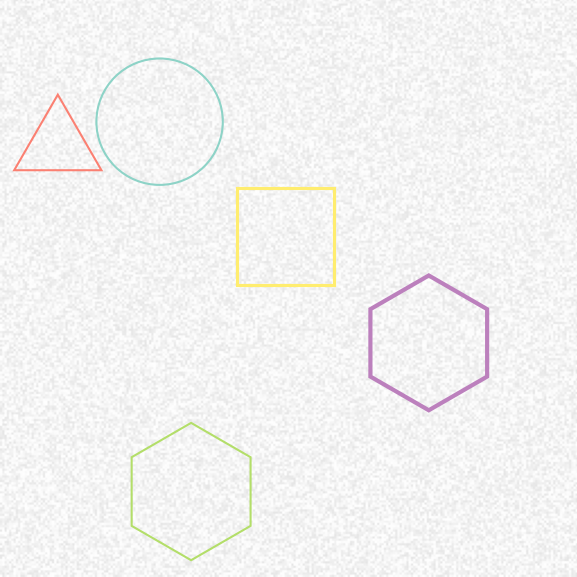[{"shape": "circle", "thickness": 1, "radius": 0.55, "center": [0.276, 0.788]}, {"shape": "triangle", "thickness": 1, "radius": 0.44, "center": [0.1, 0.748]}, {"shape": "hexagon", "thickness": 1, "radius": 0.59, "center": [0.331, 0.148]}, {"shape": "hexagon", "thickness": 2, "radius": 0.58, "center": [0.742, 0.405]}, {"shape": "square", "thickness": 1.5, "radius": 0.42, "center": [0.494, 0.59]}]